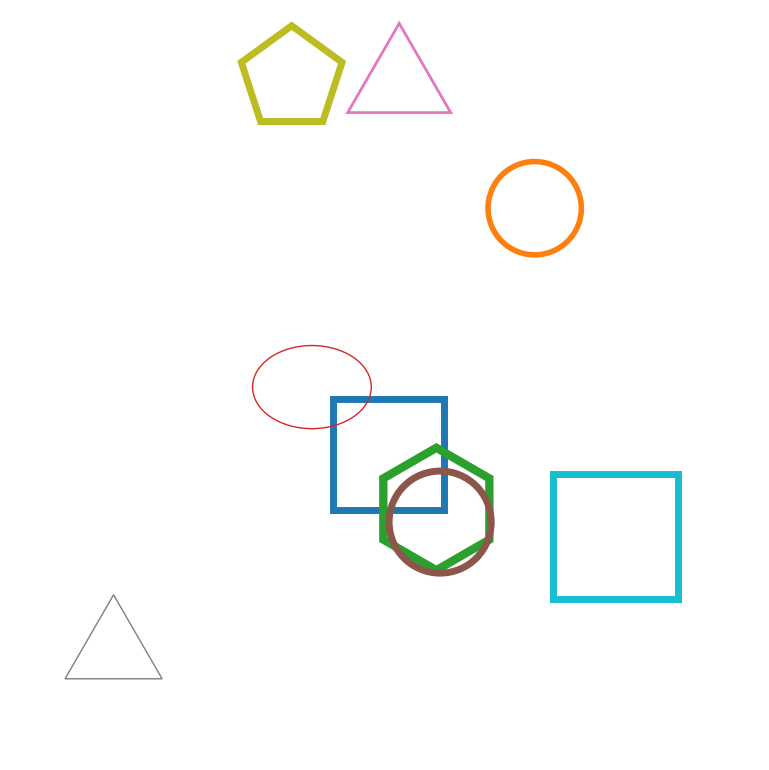[{"shape": "square", "thickness": 2.5, "radius": 0.36, "center": [0.504, 0.41]}, {"shape": "circle", "thickness": 2, "radius": 0.3, "center": [0.694, 0.73]}, {"shape": "hexagon", "thickness": 3, "radius": 0.4, "center": [0.567, 0.339]}, {"shape": "oval", "thickness": 0.5, "radius": 0.39, "center": [0.405, 0.497]}, {"shape": "circle", "thickness": 2.5, "radius": 0.33, "center": [0.572, 0.322]}, {"shape": "triangle", "thickness": 1, "radius": 0.39, "center": [0.518, 0.892]}, {"shape": "triangle", "thickness": 0.5, "radius": 0.36, "center": [0.147, 0.155]}, {"shape": "pentagon", "thickness": 2.5, "radius": 0.34, "center": [0.379, 0.898]}, {"shape": "square", "thickness": 2.5, "radius": 0.41, "center": [0.8, 0.303]}]